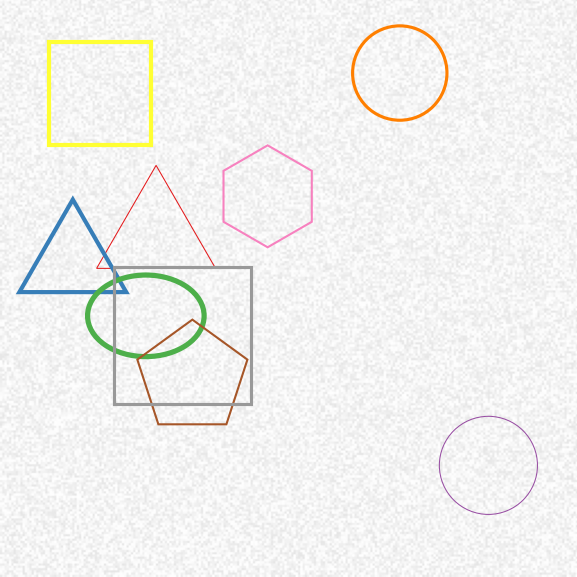[{"shape": "triangle", "thickness": 0.5, "radius": 0.59, "center": [0.27, 0.594]}, {"shape": "triangle", "thickness": 2, "radius": 0.53, "center": [0.126, 0.547]}, {"shape": "oval", "thickness": 2.5, "radius": 0.5, "center": [0.253, 0.452]}, {"shape": "circle", "thickness": 0.5, "radius": 0.42, "center": [0.846, 0.193]}, {"shape": "circle", "thickness": 1.5, "radius": 0.41, "center": [0.692, 0.873]}, {"shape": "square", "thickness": 2, "radius": 0.44, "center": [0.173, 0.837]}, {"shape": "pentagon", "thickness": 1, "radius": 0.5, "center": [0.333, 0.345]}, {"shape": "hexagon", "thickness": 1, "radius": 0.44, "center": [0.463, 0.659]}, {"shape": "square", "thickness": 1.5, "radius": 0.59, "center": [0.317, 0.418]}]